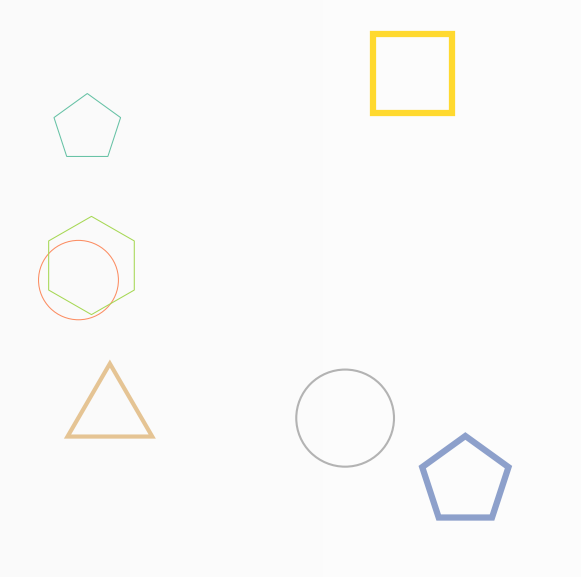[{"shape": "pentagon", "thickness": 0.5, "radius": 0.3, "center": [0.15, 0.777]}, {"shape": "circle", "thickness": 0.5, "radius": 0.34, "center": [0.135, 0.514]}, {"shape": "pentagon", "thickness": 3, "radius": 0.39, "center": [0.801, 0.166]}, {"shape": "hexagon", "thickness": 0.5, "radius": 0.43, "center": [0.157, 0.539]}, {"shape": "square", "thickness": 3, "radius": 0.34, "center": [0.709, 0.872]}, {"shape": "triangle", "thickness": 2, "radius": 0.42, "center": [0.189, 0.285]}, {"shape": "circle", "thickness": 1, "radius": 0.42, "center": [0.594, 0.275]}]